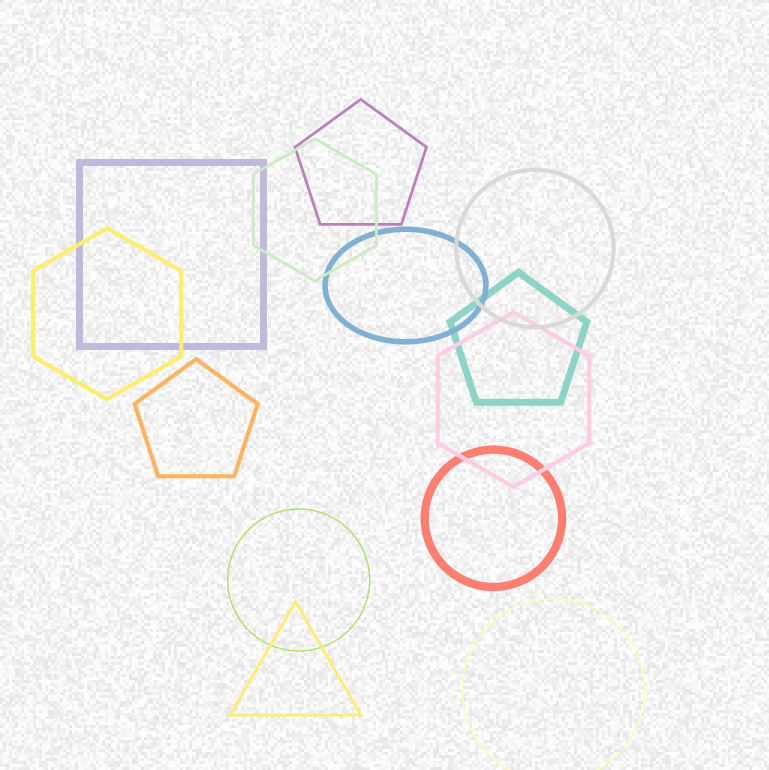[{"shape": "pentagon", "thickness": 2.5, "radius": 0.47, "center": [0.673, 0.553]}, {"shape": "circle", "thickness": 0.5, "radius": 0.59, "center": [0.719, 0.104]}, {"shape": "square", "thickness": 2.5, "radius": 0.6, "center": [0.223, 0.67]}, {"shape": "circle", "thickness": 3, "radius": 0.45, "center": [0.641, 0.327]}, {"shape": "oval", "thickness": 2, "radius": 0.52, "center": [0.527, 0.629]}, {"shape": "pentagon", "thickness": 1.5, "radius": 0.42, "center": [0.255, 0.449]}, {"shape": "circle", "thickness": 0.5, "radius": 0.46, "center": [0.388, 0.247]}, {"shape": "hexagon", "thickness": 1.5, "radius": 0.57, "center": [0.667, 0.481]}, {"shape": "circle", "thickness": 1.5, "radius": 0.51, "center": [0.695, 0.677]}, {"shape": "pentagon", "thickness": 1, "radius": 0.45, "center": [0.469, 0.781]}, {"shape": "hexagon", "thickness": 1, "radius": 0.46, "center": [0.409, 0.728]}, {"shape": "hexagon", "thickness": 1.5, "radius": 0.56, "center": [0.139, 0.593]}, {"shape": "triangle", "thickness": 1, "radius": 0.49, "center": [0.384, 0.12]}]